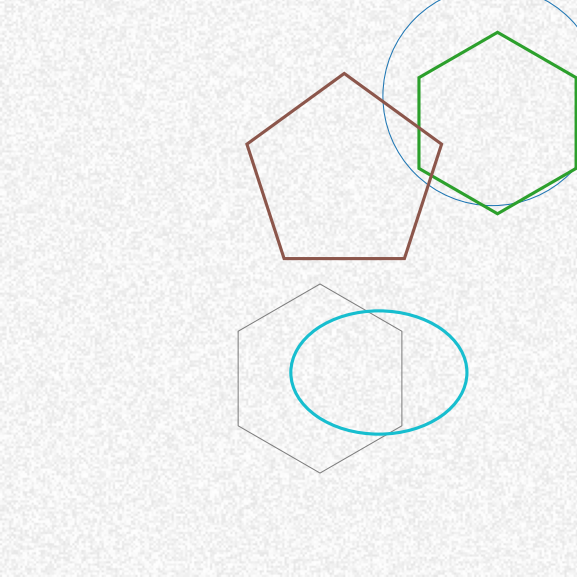[{"shape": "circle", "thickness": 0.5, "radius": 0.95, "center": [0.853, 0.833]}, {"shape": "hexagon", "thickness": 1.5, "radius": 0.79, "center": [0.862, 0.786]}, {"shape": "pentagon", "thickness": 1.5, "radius": 0.89, "center": [0.596, 0.695]}, {"shape": "hexagon", "thickness": 0.5, "radius": 0.82, "center": [0.554, 0.344]}, {"shape": "oval", "thickness": 1.5, "radius": 0.76, "center": [0.656, 0.354]}]